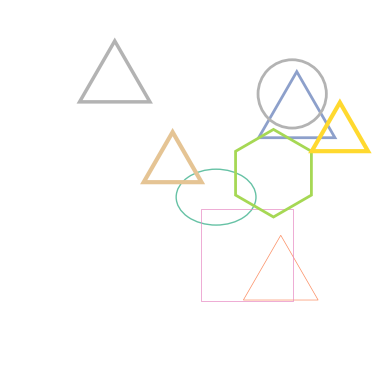[{"shape": "oval", "thickness": 1, "radius": 0.52, "center": [0.561, 0.488]}, {"shape": "triangle", "thickness": 0.5, "radius": 0.56, "center": [0.729, 0.277]}, {"shape": "triangle", "thickness": 2, "radius": 0.57, "center": [0.771, 0.7]}, {"shape": "square", "thickness": 0.5, "radius": 0.6, "center": [0.641, 0.338]}, {"shape": "hexagon", "thickness": 2, "radius": 0.57, "center": [0.71, 0.55]}, {"shape": "triangle", "thickness": 3, "radius": 0.42, "center": [0.883, 0.65]}, {"shape": "triangle", "thickness": 3, "radius": 0.43, "center": [0.448, 0.57]}, {"shape": "circle", "thickness": 2, "radius": 0.44, "center": [0.759, 0.756]}, {"shape": "triangle", "thickness": 2.5, "radius": 0.53, "center": [0.298, 0.788]}]